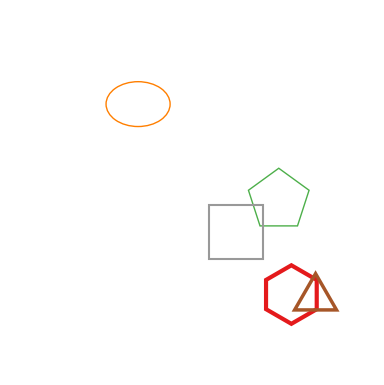[{"shape": "hexagon", "thickness": 3, "radius": 0.38, "center": [0.757, 0.235]}, {"shape": "pentagon", "thickness": 1, "radius": 0.41, "center": [0.724, 0.48]}, {"shape": "oval", "thickness": 1, "radius": 0.42, "center": [0.359, 0.73]}, {"shape": "triangle", "thickness": 2.5, "radius": 0.31, "center": [0.82, 0.226]}, {"shape": "square", "thickness": 1.5, "radius": 0.35, "center": [0.613, 0.397]}]